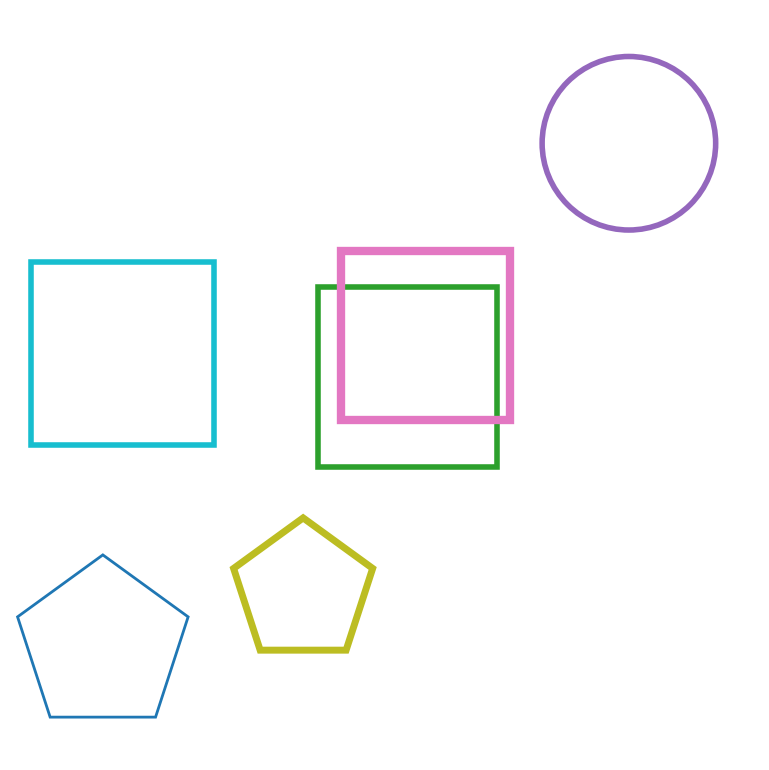[{"shape": "pentagon", "thickness": 1, "radius": 0.58, "center": [0.134, 0.163]}, {"shape": "square", "thickness": 2, "radius": 0.58, "center": [0.529, 0.51]}, {"shape": "circle", "thickness": 2, "radius": 0.56, "center": [0.817, 0.814]}, {"shape": "square", "thickness": 3, "radius": 0.55, "center": [0.553, 0.564]}, {"shape": "pentagon", "thickness": 2.5, "radius": 0.47, "center": [0.394, 0.232]}, {"shape": "square", "thickness": 2, "radius": 0.59, "center": [0.159, 0.541]}]